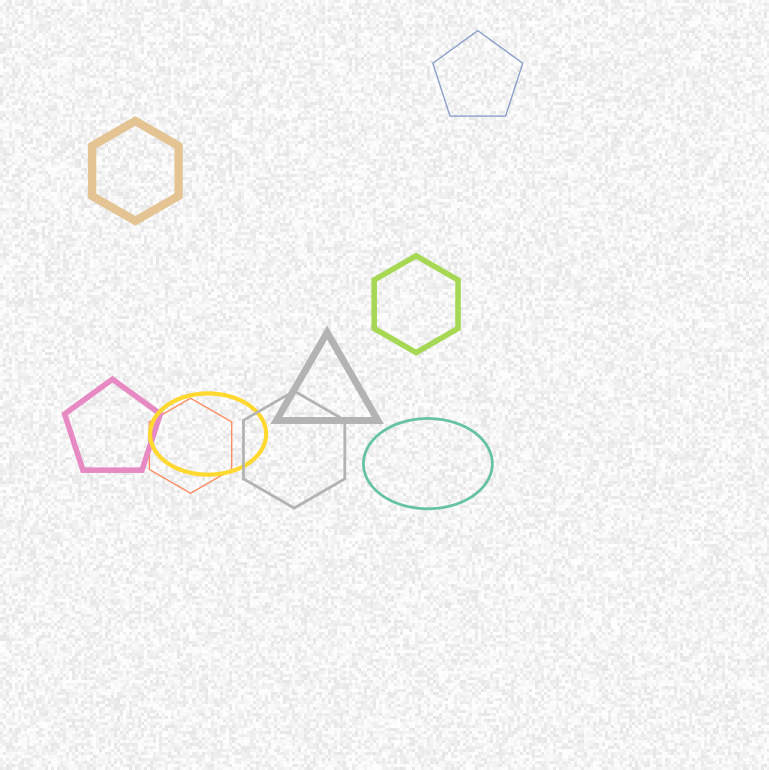[{"shape": "oval", "thickness": 1, "radius": 0.42, "center": [0.556, 0.398]}, {"shape": "hexagon", "thickness": 0.5, "radius": 0.31, "center": [0.247, 0.421]}, {"shape": "pentagon", "thickness": 0.5, "radius": 0.31, "center": [0.621, 0.899]}, {"shape": "pentagon", "thickness": 2, "radius": 0.33, "center": [0.146, 0.442]}, {"shape": "hexagon", "thickness": 2, "radius": 0.31, "center": [0.54, 0.605]}, {"shape": "oval", "thickness": 1.5, "radius": 0.38, "center": [0.27, 0.436]}, {"shape": "hexagon", "thickness": 3, "radius": 0.32, "center": [0.176, 0.778]}, {"shape": "triangle", "thickness": 2.5, "radius": 0.38, "center": [0.425, 0.492]}, {"shape": "hexagon", "thickness": 1, "radius": 0.38, "center": [0.382, 0.416]}]